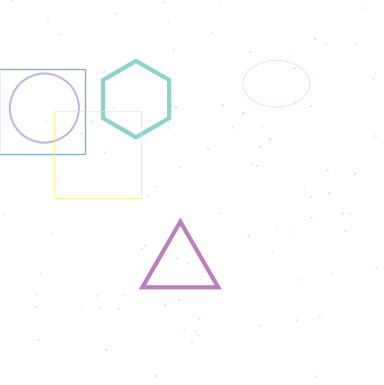[{"shape": "hexagon", "thickness": 3, "radius": 0.5, "center": [0.353, 0.743]}, {"shape": "circle", "thickness": 1.5, "radius": 0.45, "center": [0.115, 0.719]}, {"shape": "square", "thickness": 1, "radius": 0.55, "center": [0.109, 0.711]}, {"shape": "oval", "thickness": 0.5, "radius": 0.43, "center": [0.718, 0.783]}, {"shape": "triangle", "thickness": 3, "radius": 0.57, "center": [0.468, 0.311]}, {"shape": "square", "thickness": 0.5, "radius": 0.57, "center": [0.253, 0.599]}]